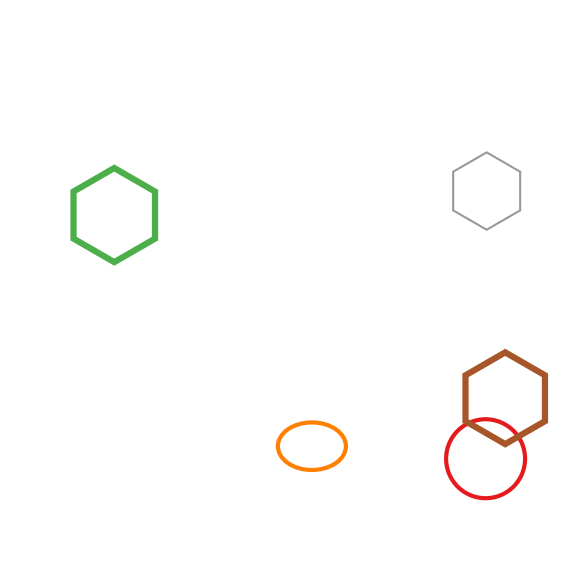[{"shape": "circle", "thickness": 2, "radius": 0.34, "center": [0.841, 0.205]}, {"shape": "hexagon", "thickness": 3, "radius": 0.41, "center": [0.198, 0.627]}, {"shape": "oval", "thickness": 2, "radius": 0.29, "center": [0.54, 0.226]}, {"shape": "hexagon", "thickness": 3, "radius": 0.4, "center": [0.875, 0.31]}, {"shape": "hexagon", "thickness": 1, "radius": 0.33, "center": [0.843, 0.668]}]